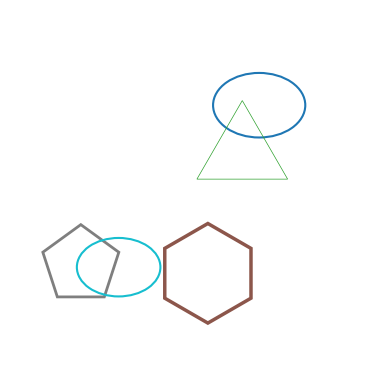[{"shape": "oval", "thickness": 1.5, "radius": 0.6, "center": [0.673, 0.727]}, {"shape": "triangle", "thickness": 0.5, "radius": 0.68, "center": [0.629, 0.603]}, {"shape": "hexagon", "thickness": 2.5, "radius": 0.65, "center": [0.54, 0.29]}, {"shape": "pentagon", "thickness": 2, "radius": 0.52, "center": [0.21, 0.313]}, {"shape": "oval", "thickness": 1.5, "radius": 0.54, "center": [0.308, 0.306]}]